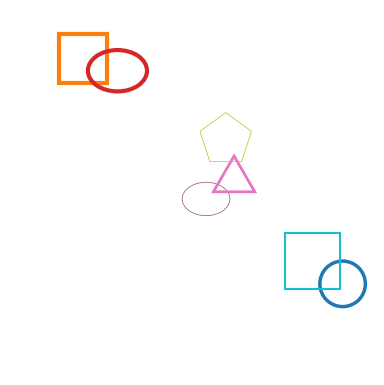[{"shape": "circle", "thickness": 2.5, "radius": 0.3, "center": [0.89, 0.263]}, {"shape": "square", "thickness": 3, "radius": 0.32, "center": [0.215, 0.848]}, {"shape": "oval", "thickness": 3, "radius": 0.38, "center": [0.305, 0.816]}, {"shape": "oval", "thickness": 0.5, "radius": 0.31, "center": [0.535, 0.483]}, {"shape": "triangle", "thickness": 2, "radius": 0.31, "center": [0.608, 0.533]}, {"shape": "pentagon", "thickness": 0.5, "radius": 0.35, "center": [0.586, 0.637]}, {"shape": "square", "thickness": 1.5, "radius": 0.36, "center": [0.812, 0.322]}]